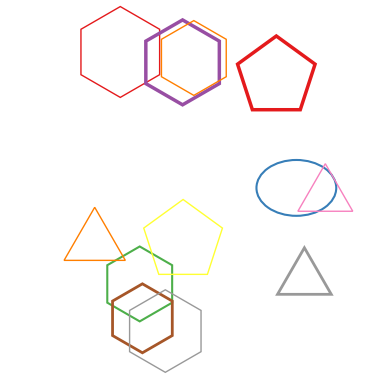[{"shape": "hexagon", "thickness": 1, "radius": 0.59, "center": [0.312, 0.865]}, {"shape": "pentagon", "thickness": 2.5, "radius": 0.53, "center": [0.718, 0.801]}, {"shape": "oval", "thickness": 1.5, "radius": 0.52, "center": [0.77, 0.512]}, {"shape": "hexagon", "thickness": 1.5, "radius": 0.49, "center": [0.363, 0.263]}, {"shape": "hexagon", "thickness": 2.5, "radius": 0.55, "center": [0.474, 0.838]}, {"shape": "triangle", "thickness": 1, "radius": 0.46, "center": [0.246, 0.37]}, {"shape": "hexagon", "thickness": 1, "radius": 0.49, "center": [0.503, 0.849]}, {"shape": "pentagon", "thickness": 1, "radius": 0.54, "center": [0.476, 0.374]}, {"shape": "hexagon", "thickness": 2, "radius": 0.45, "center": [0.37, 0.173]}, {"shape": "triangle", "thickness": 1, "radius": 0.41, "center": [0.845, 0.492]}, {"shape": "triangle", "thickness": 2, "radius": 0.4, "center": [0.791, 0.276]}, {"shape": "hexagon", "thickness": 1, "radius": 0.54, "center": [0.429, 0.14]}]